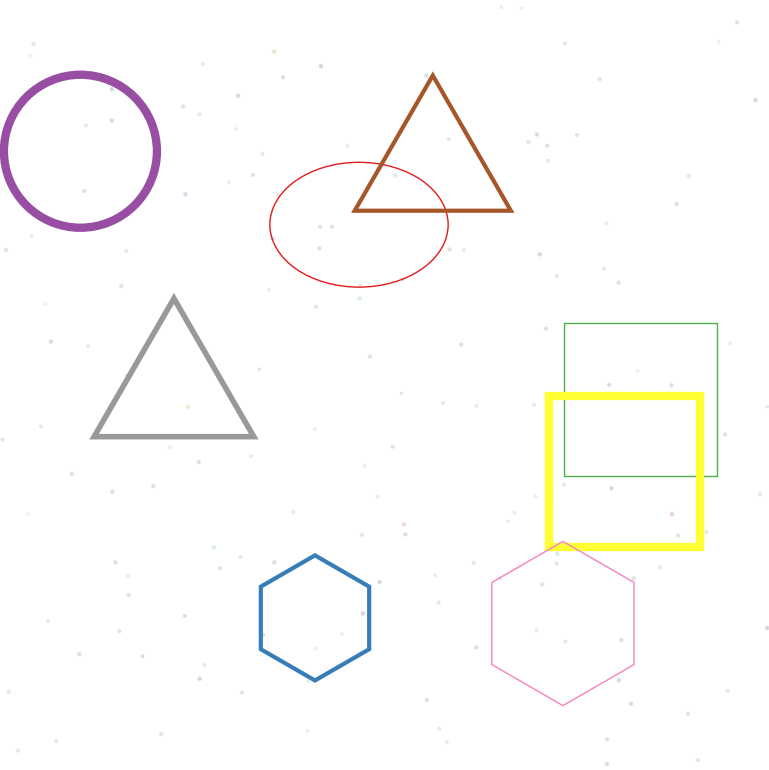[{"shape": "oval", "thickness": 0.5, "radius": 0.58, "center": [0.466, 0.708]}, {"shape": "hexagon", "thickness": 1.5, "radius": 0.41, "center": [0.409, 0.198]}, {"shape": "square", "thickness": 0.5, "radius": 0.5, "center": [0.832, 0.481]}, {"shape": "circle", "thickness": 3, "radius": 0.5, "center": [0.104, 0.804]}, {"shape": "square", "thickness": 3, "radius": 0.49, "center": [0.811, 0.387]}, {"shape": "triangle", "thickness": 1.5, "radius": 0.59, "center": [0.562, 0.785]}, {"shape": "hexagon", "thickness": 0.5, "radius": 0.53, "center": [0.731, 0.19]}, {"shape": "triangle", "thickness": 2, "radius": 0.6, "center": [0.226, 0.493]}]